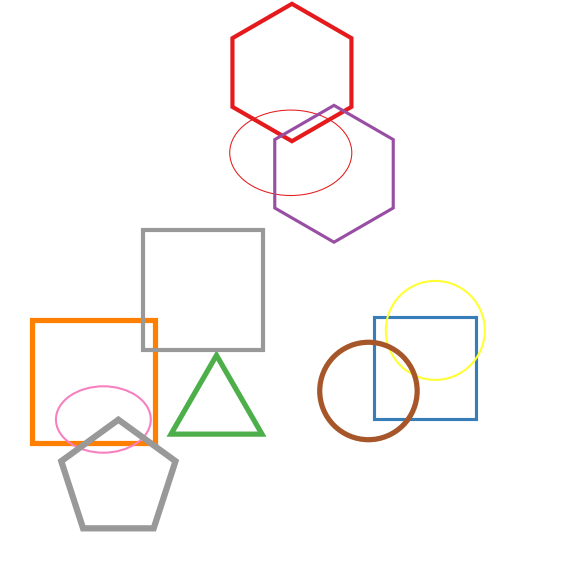[{"shape": "hexagon", "thickness": 2, "radius": 0.59, "center": [0.506, 0.874]}, {"shape": "oval", "thickness": 0.5, "radius": 0.53, "center": [0.503, 0.735]}, {"shape": "square", "thickness": 1.5, "radius": 0.44, "center": [0.736, 0.362]}, {"shape": "triangle", "thickness": 2.5, "radius": 0.45, "center": [0.375, 0.293]}, {"shape": "hexagon", "thickness": 1.5, "radius": 0.59, "center": [0.578, 0.698]}, {"shape": "square", "thickness": 2.5, "radius": 0.53, "center": [0.163, 0.339]}, {"shape": "circle", "thickness": 1, "radius": 0.43, "center": [0.754, 0.427]}, {"shape": "circle", "thickness": 2.5, "radius": 0.42, "center": [0.638, 0.322]}, {"shape": "oval", "thickness": 1, "radius": 0.41, "center": [0.179, 0.273]}, {"shape": "square", "thickness": 2, "radius": 0.52, "center": [0.351, 0.498]}, {"shape": "pentagon", "thickness": 3, "radius": 0.52, "center": [0.205, 0.168]}]